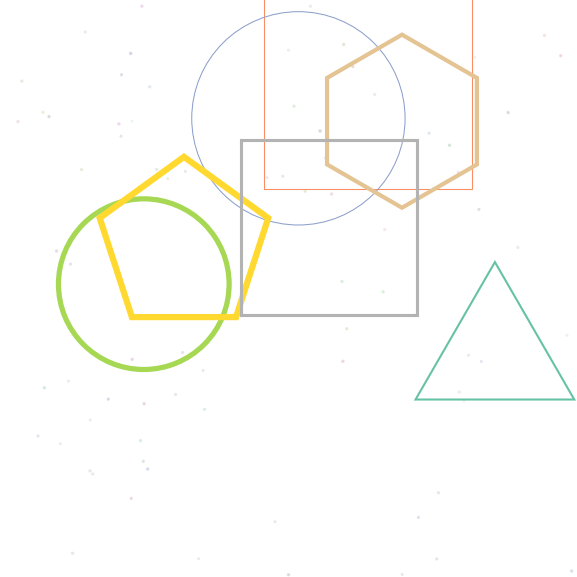[{"shape": "triangle", "thickness": 1, "radius": 0.79, "center": [0.857, 0.387]}, {"shape": "square", "thickness": 0.5, "radius": 0.9, "center": [0.637, 0.851]}, {"shape": "circle", "thickness": 0.5, "radius": 0.92, "center": [0.517, 0.794]}, {"shape": "circle", "thickness": 2.5, "radius": 0.74, "center": [0.249, 0.507]}, {"shape": "pentagon", "thickness": 3, "radius": 0.77, "center": [0.319, 0.574]}, {"shape": "hexagon", "thickness": 2, "radius": 0.75, "center": [0.696, 0.789]}, {"shape": "square", "thickness": 1.5, "radius": 0.76, "center": [0.57, 0.605]}]